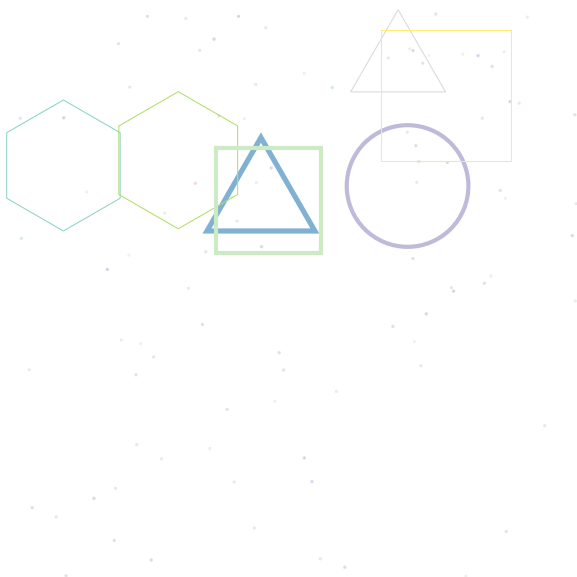[{"shape": "hexagon", "thickness": 0.5, "radius": 0.57, "center": [0.11, 0.713]}, {"shape": "circle", "thickness": 2, "radius": 0.53, "center": [0.706, 0.677]}, {"shape": "triangle", "thickness": 2.5, "radius": 0.54, "center": [0.452, 0.653]}, {"shape": "hexagon", "thickness": 0.5, "radius": 0.59, "center": [0.309, 0.722]}, {"shape": "triangle", "thickness": 0.5, "radius": 0.47, "center": [0.689, 0.887]}, {"shape": "square", "thickness": 2, "radius": 0.45, "center": [0.464, 0.652]}, {"shape": "square", "thickness": 0.5, "radius": 0.56, "center": [0.772, 0.834]}]